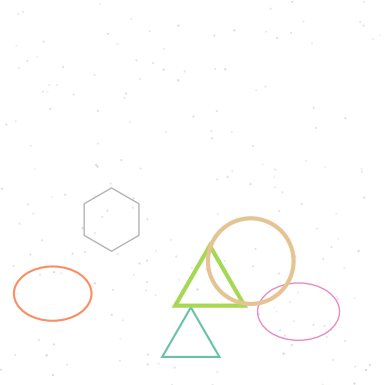[{"shape": "triangle", "thickness": 1.5, "radius": 0.43, "center": [0.496, 0.116]}, {"shape": "oval", "thickness": 1.5, "radius": 0.5, "center": [0.137, 0.237]}, {"shape": "oval", "thickness": 1, "radius": 0.53, "center": [0.775, 0.191]}, {"shape": "triangle", "thickness": 3, "radius": 0.52, "center": [0.545, 0.258]}, {"shape": "circle", "thickness": 3, "radius": 0.56, "center": [0.651, 0.322]}, {"shape": "hexagon", "thickness": 1, "radius": 0.41, "center": [0.29, 0.43]}]